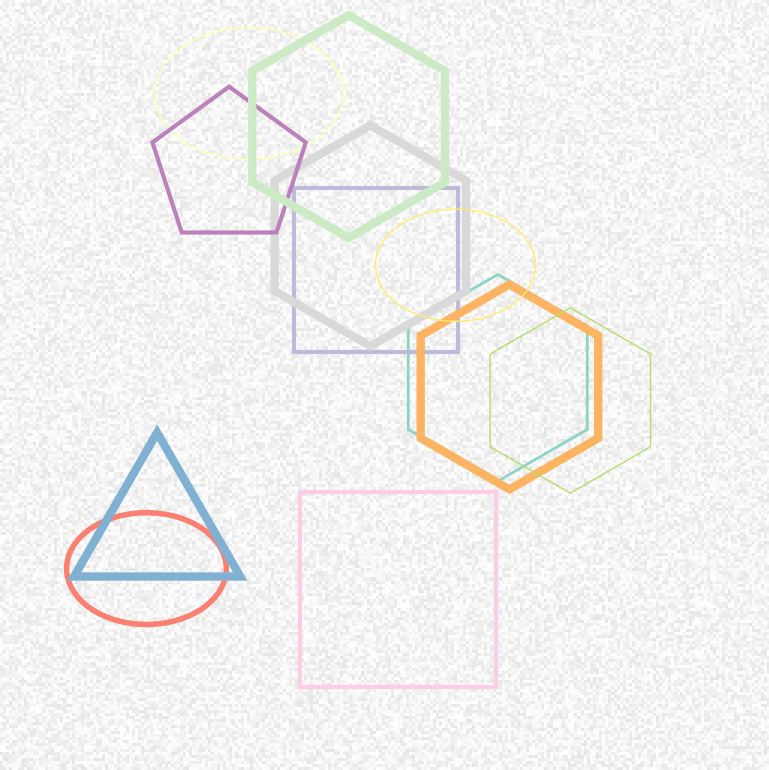[{"shape": "hexagon", "thickness": 1, "radius": 0.67, "center": [0.646, 0.509]}, {"shape": "oval", "thickness": 0.5, "radius": 0.61, "center": [0.323, 0.879]}, {"shape": "square", "thickness": 1.5, "radius": 0.53, "center": [0.488, 0.649]}, {"shape": "oval", "thickness": 2, "radius": 0.52, "center": [0.19, 0.262]}, {"shape": "triangle", "thickness": 3, "radius": 0.62, "center": [0.204, 0.314]}, {"shape": "hexagon", "thickness": 3, "radius": 0.67, "center": [0.662, 0.498]}, {"shape": "hexagon", "thickness": 0.5, "radius": 0.6, "center": [0.741, 0.48]}, {"shape": "square", "thickness": 1.5, "radius": 0.64, "center": [0.517, 0.234]}, {"shape": "hexagon", "thickness": 3, "radius": 0.72, "center": [0.481, 0.694]}, {"shape": "pentagon", "thickness": 1.5, "radius": 0.52, "center": [0.298, 0.783]}, {"shape": "hexagon", "thickness": 3, "radius": 0.72, "center": [0.453, 0.836]}, {"shape": "oval", "thickness": 0.5, "radius": 0.52, "center": [0.592, 0.655]}]